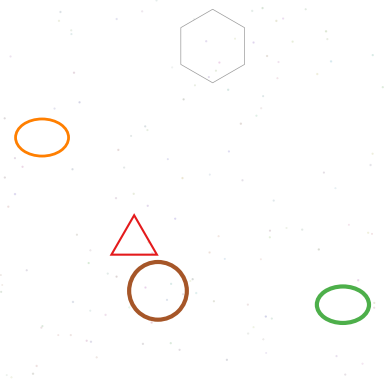[{"shape": "triangle", "thickness": 1.5, "radius": 0.34, "center": [0.348, 0.373]}, {"shape": "oval", "thickness": 3, "radius": 0.34, "center": [0.891, 0.209]}, {"shape": "oval", "thickness": 2, "radius": 0.34, "center": [0.109, 0.643]}, {"shape": "circle", "thickness": 3, "radius": 0.37, "center": [0.41, 0.245]}, {"shape": "hexagon", "thickness": 0.5, "radius": 0.48, "center": [0.552, 0.88]}]